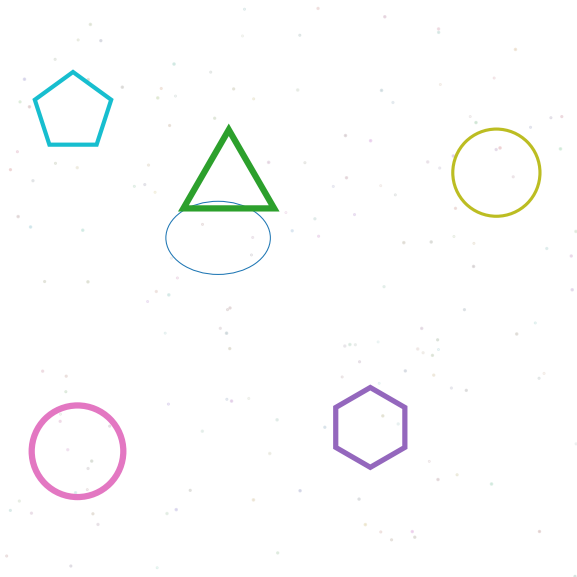[{"shape": "oval", "thickness": 0.5, "radius": 0.45, "center": [0.378, 0.587]}, {"shape": "triangle", "thickness": 3, "radius": 0.45, "center": [0.396, 0.684]}, {"shape": "hexagon", "thickness": 2.5, "radius": 0.35, "center": [0.641, 0.259]}, {"shape": "circle", "thickness": 3, "radius": 0.4, "center": [0.134, 0.218]}, {"shape": "circle", "thickness": 1.5, "radius": 0.38, "center": [0.86, 0.7]}, {"shape": "pentagon", "thickness": 2, "radius": 0.35, "center": [0.126, 0.805]}]